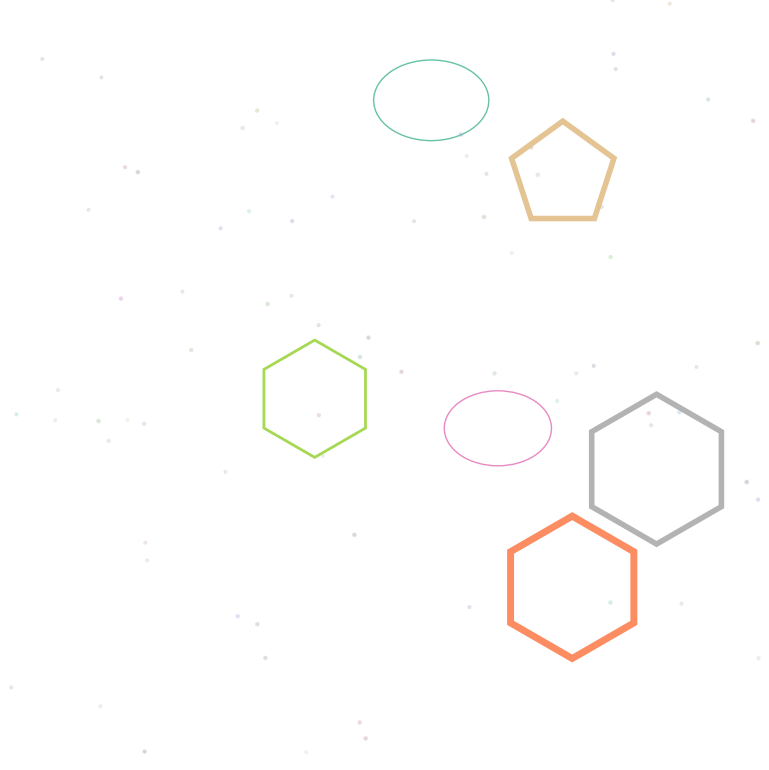[{"shape": "oval", "thickness": 0.5, "radius": 0.37, "center": [0.56, 0.87]}, {"shape": "hexagon", "thickness": 2.5, "radius": 0.46, "center": [0.743, 0.237]}, {"shape": "oval", "thickness": 0.5, "radius": 0.35, "center": [0.647, 0.444]}, {"shape": "hexagon", "thickness": 1, "radius": 0.38, "center": [0.409, 0.482]}, {"shape": "pentagon", "thickness": 2, "radius": 0.35, "center": [0.731, 0.773]}, {"shape": "hexagon", "thickness": 2, "radius": 0.49, "center": [0.853, 0.391]}]